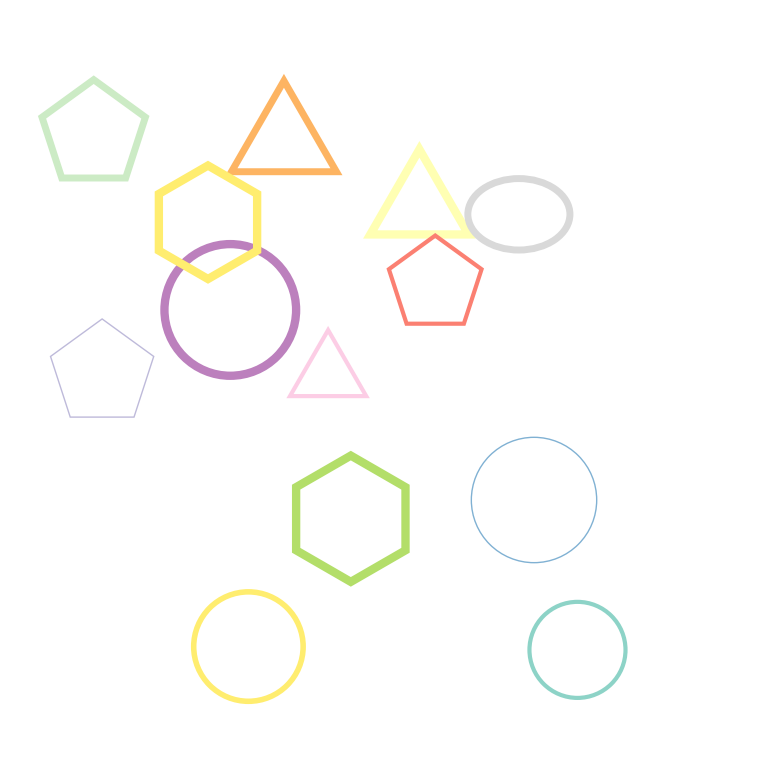[{"shape": "circle", "thickness": 1.5, "radius": 0.31, "center": [0.75, 0.156]}, {"shape": "triangle", "thickness": 3, "radius": 0.37, "center": [0.545, 0.732]}, {"shape": "pentagon", "thickness": 0.5, "radius": 0.35, "center": [0.133, 0.515]}, {"shape": "pentagon", "thickness": 1.5, "radius": 0.32, "center": [0.565, 0.631]}, {"shape": "circle", "thickness": 0.5, "radius": 0.41, "center": [0.694, 0.351]}, {"shape": "triangle", "thickness": 2.5, "radius": 0.39, "center": [0.369, 0.816]}, {"shape": "hexagon", "thickness": 3, "radius": 0.41, "center": [0.456, 0.326]}, {"shape": "triangle", "thickness": 1.5, "radius": 0.29, "center": [0.426, 0.514]}, {"shape": "oval", "thickness": 2.5, "radius": 0.33, "center": [0.674, 0.722]}, {"shape": "circle", "thickness": 3, "radius": 0.43, "center": [0.299, 0.597]}, {"shape": "pentagon", "thickness": 2.5, "radius": 0.35, "center": [0.122, 0.826]}, {"shape": "hexagon", "thickness": 3, "radius": 0.37, "center": [0.27, 0.711]}, {"shape": "circle", "thickness": 2, "radius": 0.36, "center": [0.323, 0.16]}]